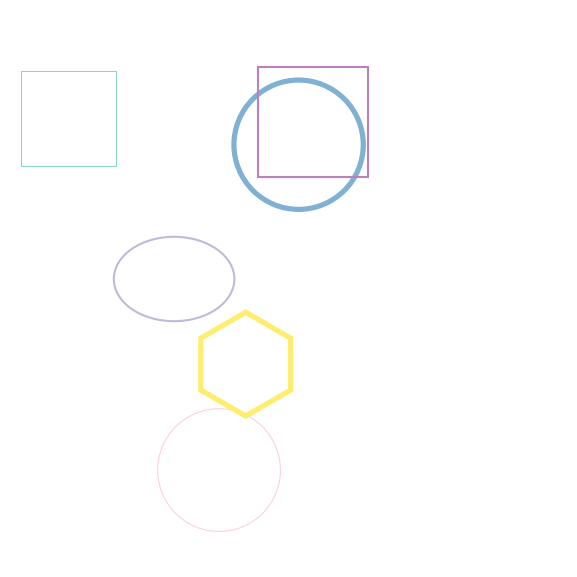[{"shape": "square", "thickness": 0.5, "radius": 0.41, "center": [0.118, 0.795]}, {"shape": "oval", "thickness": 1, "radius": 0.52, "center": [0.301, 0.516]}, {"shape": "circle", "thickness": 2.5, "radius": 0.56, "center": [0.517, 0.749]}, {"shape": "circle", "thickness": 0.5, "radius": 0.53, "center": [0.379, 0.185]}, {"shape": "square", "thickness": 1, "radius": 0.48, "center": [0.542, 0.788]}, {"shape": "hexagon", "thickness": 2.5, "radius": 0.45, "center": [0.425, 0.369]}]